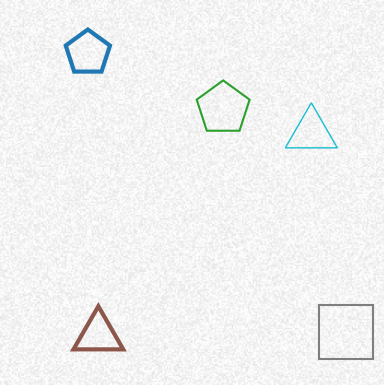[{"shape": "pentagon", "thickness": 3, "radius": 0.3, "center": [0.228, 0.863]}, {"shape": "pentagon", "thickness": 1.5, "radius": 0.36, "center": [0.58, 0.719]}, {"shape": "triangle", "thickness": 3, "radius": 0.37, "center": [0.255, 0.13]}, {"shape": "square", "thickness": 1.5, "radius": 0.35, "center": [0.899, 0.137]}, {"shape": "triangle", "thickness": 1, "radius": 0.39, "center": [0.809, 0.655]}]